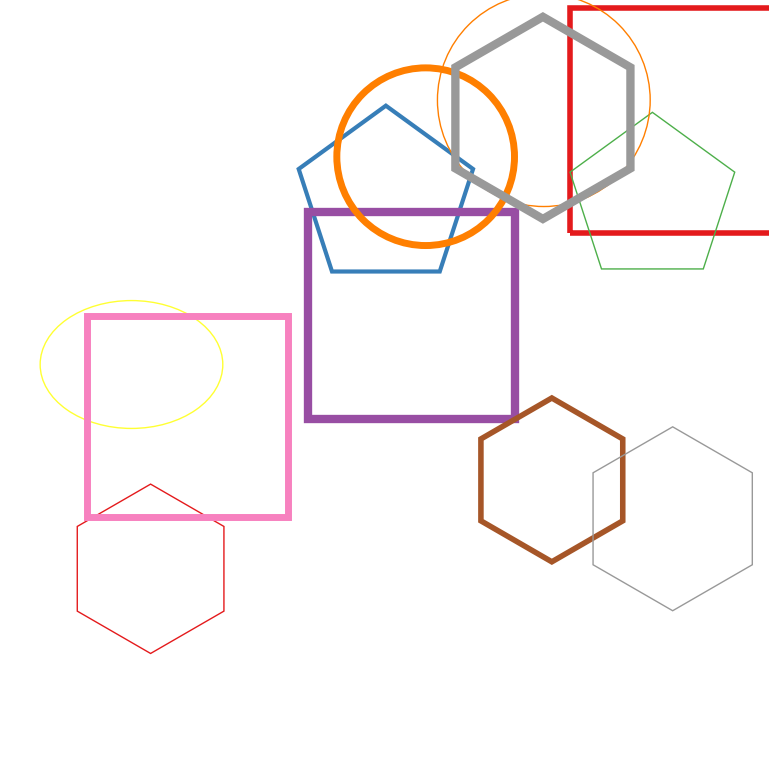[{"shape": "square", "thickness": 2, "radius": 0.73, "center": [0.887, 0.844]}, {"shape": "hexagon", "thickness": 0.5, "radius": 0.55, "center": [0.196, 0.261]}, {"shape": "pentagon", "thickness": 1.5, "radius": 0.6, "center": [0.501, 0.744]}, {"shape": "pentagon", "thickness": 0.5, "radius": 0.56, "center": [0.847, 0.742]}, {"shape": "square", "thickness": 3, "radius": 0.67, "center": [0.534, 0.59]}, {"shape": "circle", "thickness": 2.5, "radius": 0.58, "center": [0.553, 0.796]}, {"shape": "circle", "thickness": 0.5, "radius": 0.69, "center": [0.706, 0.87]}, {"shape": "oval", "thickness": 0.5, "radius": 0.59, "center": [0.171, 0.527]}, {"shape": "hexagon", "thickness": 2, "radius": 0.53, "center": [0.717, 0.377]}, {"shape": "square", "thickness": 2.5, "radius": 0.65, "center": [0.244, 0.459]}, {"shape": "hexagon", "thickness": 0.5, "radius": 0.6, "center": [0.874, 0.326]}, {"shape": "hexagon", "thickness": 3, "radius": 0.66, "center": [0.705, 0.847]}]